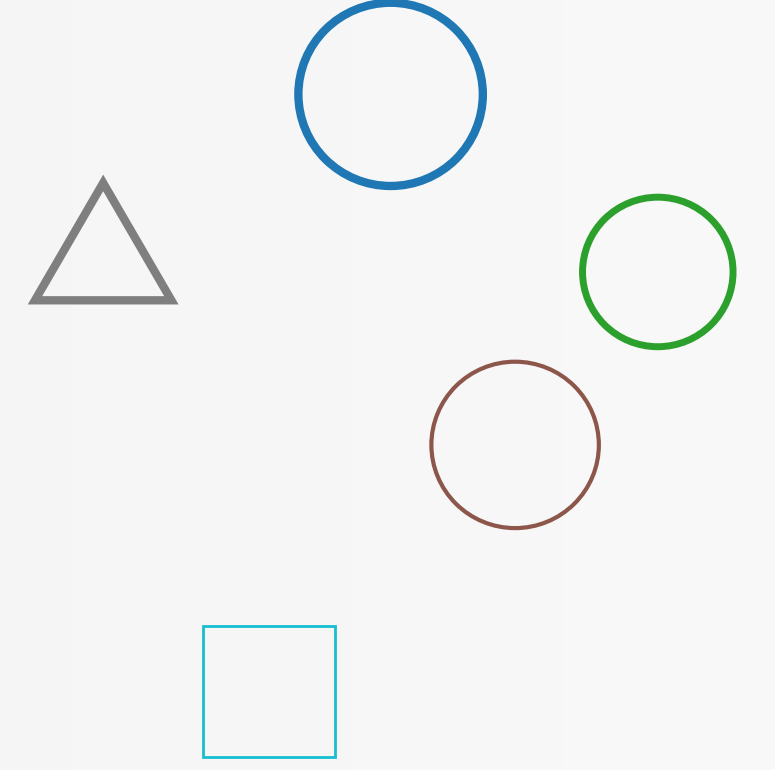[{"shape": "circle", "thickness": 3, "radius": 0.59, "center": [0.504, 0.877]}, {"shape": "circle", "thickness": 2.5, "radius": 0.49, "center": [0.849, 0.647]}, {"shape": "circle", "thickness": 1.5, "radius": 0.54, "center": [0.665, 0.422]}, {"shape": "triangle", "thickness": 3, "radius": 0.51, "center": [0.133, 0.661]}, {"shape": "square", "thickness": 1, "radius": 0.43, "center": [0.347, 0.102]}]